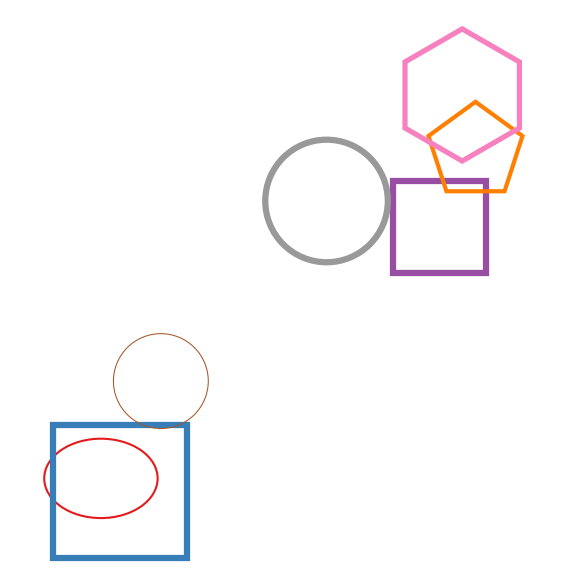[{"shape": "oval", "thickness": 1, "radius": 0.49, "center": [0.175, 0.171]}, {"shape": "square", "thickness": 3, "radius": 0.58, "center": [0.208, 0.148]}, {"shape": "square", "thickness": 3, "radius": 0.4, "center": [0.761, 0.606]}, {"shape": "pentagon", "thickness": 2, "radius": 0.43, "center": [0.823, 0.737]}, {"shape": "circle", "thickness": 0.5, "radius": 0.41, "center": [0.279, 0.339]}, {"shape": "hexagon", "thickness": 2.5, "radius": 0.57, "center": [0.8, 0.835]}, {"shape": "circle", "thickness": 3, "radius": 0.53, "center": [0.565, 0.651]}]